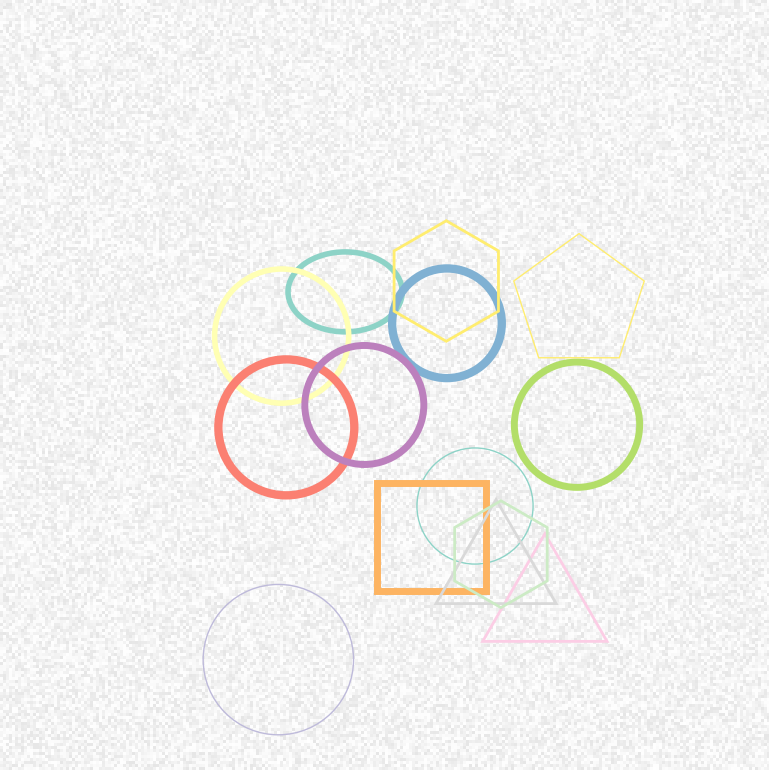[{"shape": "oval", "thickness": 2, "radius": 0.37, "center": [0.448, 0.621]}, {"shape": "circle", "thickness": 0.5, "radius": 0.38, "center": [0.617, 0.343]}, {"shape": "circle", "thickness": 2, "radius": 0.44, "center": [0.366, 0.564]}, {"shape": "circle", "thickness": 0.5, "radius": 0.49, "center": [0.362, 0.143]}, {"shape": "circle", "thickness": 3, "radius": 0.44, "center": [0.372, 0.445]}, {"shape": "circle", "thickness": 3, "radius": 0.36, "center": [0.58, 0.58]}, {"shape": "square", "thickness": 2.5, "radius": 0.35, "center": [0.56, 0.303]}, {"shape": "circle", "thickness": 2.5, "radius": 0.41, "center": [0.749, 0.448]}, {"shape": "triangle", "thickness": 1, "radius": 0.47, "center": [0.708, 0.214]}, {"shape": "triangle", "thickness": 1, "radius": 0.45, "center": [0.644, 0.261]}, {"shape": "circle", "thickness": 2.5, "radius": 0.39, "center": [0.473, 0.474]}, {"shape": "hexagon", "thickness": 1, "radius": 0.35, "center": [0.651, 0.28]}, {"shape": "hexagon", "thickness": 1, "radius": 0.39, "center": [0.58, 0.635]}, {"shape": "pentagon", "thickness": 0.5, "radius": 0.45, "center": [0.752, 0.607]}]